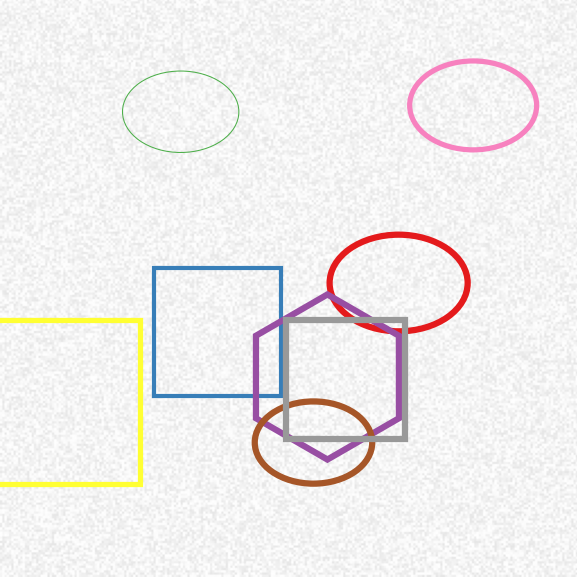[{"shape": "oval", "thickness": 3, "radius": 0.6, "center": [0.69, 0.509]}, {"shape": "square", "thickness": 2, "radius": 0.55, "center": [0.377, 0.424]}, {"shape": "oval", "thickness": 0.5, "radius": 0.5, "center": [0.313, 0.806]}, {"shape": "hexagon", "thickness": 3, "radius": 0.71, "center": [0.567, 0.346]}, {"shape": "square", "thickness": 2.5, "radius": 0.71, "center": [0.101, 0.303]}, {"shape": "oval", "thickness": 3, "radius": 0.51, "center": [0.543, 0.233]}, {"shape": "oval", "thickness": 2.5, "radius": 0.55, "center": [0.819, 0.817]}, {"shape": "square", "thickness": 3, "radius": 0.52, "center": [0.598, 0.342]}]